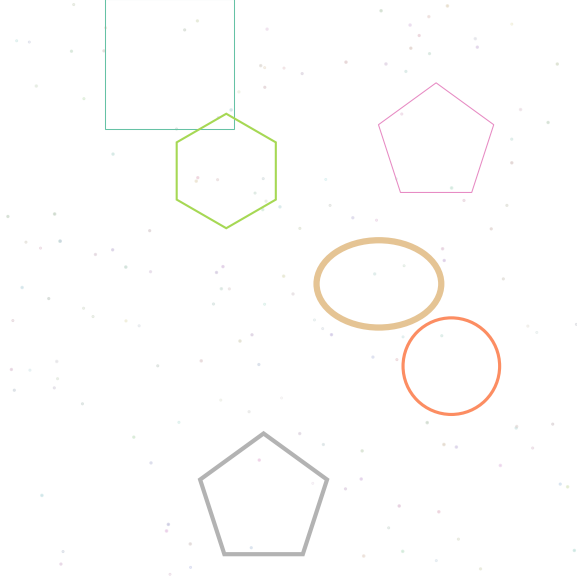[{"shape": "square", "thickness": 0.5, "radius": 0.56, "center": [0.293, 0.888]}, {"shape": "circle", "thickness": 1.5, "radius": 0.42, "center": [0.782, 0.365]}, {"shape": "pentagon", "thickness": 0.5, "radius": 0.52, "center": [0.755, 0.751]}, {"shape": "hexagon", "thickness": 1, "radius": 0.5, "center": [0.392, 0.703]}, {"shape": "oval", "thickness": 3, "radius": 0.54, "center": [0.656, 0.508]}, {"shape": "pentagon", "thickness": 2, "radius": 0.58, "center": [0.456, 0.133]}]